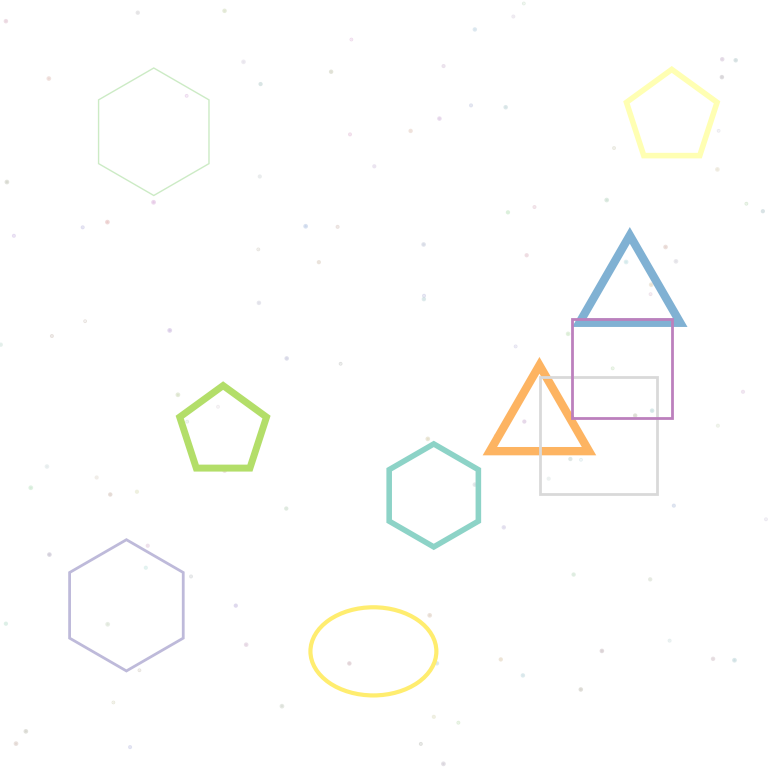[{"shape": "hexagon", "thickness": 2, "radius": 0.33, "center": [0.563, 0.357]}, {"shape": "pentagon", "thickness": 2, "radius": 0.31, "center": [0.872, 0.848]}, {"shape": "hexagon", "thickness": 1, "radius": 0.43, "center": [0.164, 0.214]}, {"shape": "triangle", "thickness": 3, "radius": 0.38, "center": [0.818, 0.619]}, {"shape": "triangle", "thickness": 3, "radius": 0.37, "center": [0.701, 0.451]}, {"shape": "pentagon", "thickness": 2.5, "radius": 0.3, "center": [0.29, 0.44]}, {"shape": "square", "thickness": 1, "radius": 0.38, "center": [0.777, 0.434]}, {"shape": "square", "thickness": 1, "radius": 0.32, "center": [0.808, 0.521]}, {"shape": "hexagon", "thickness": 0.5, "radius": 0.41, "center": [0.2, 0.829]}, {"shape": "oval", "thickness": 1.5, "radius": 0.41, "center": [0.485, 0.154]}]